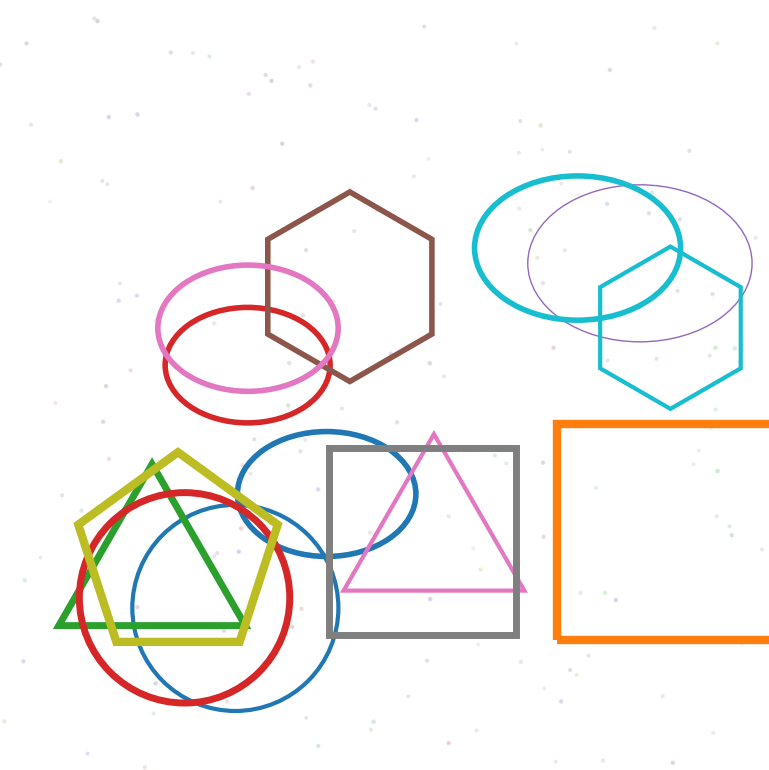[{"shape": "circle", "thickness": 1.5, "radius": 0.67, "center": [0.306, 0.21]}, {"shape": "oval", "thickness": 2, "radius": 0.58, "center": [0.424, 0.358]}, {"shape": "square", "thickness": 3, "radius": 0.7, "center": [0.864, 0.309]}, {"shape": "triangle", "thickness": 2.5, "radius": 0.7, "center": [0.197, 0.257]}, {"shape": "circle", "thickness": 2.5, "radius": 0.68, "center": [0.24, 0.224]}, {"shape": "oval", "thickness": 2, "radius": 0.54, "center": [0.322, 0.526]}, {"shape": "oval", "thickness": 0.5, "radius": 0.73, "center": [0.831, 0.658]}, {"shape": "hexagon", "thickness": 2, "radius": 0.62, "center": [0.454, 0.628]}, {"shape": "oval", "thickness": 2, "radius": 0.59, "center": [0.322, 0.574]}, {"shape": "triangle", "thickness": 1.5, "radius": 0.68, "center": [0.564, 0.301]}, {"shape": "square", "thickness": 2.5, "radius": 0.61, "center": [0.548, 0.297]}, {"shape": "pentagon", "thickness": 3, "radius": 0.68, "center": [0.231, 0.277]}, {"shape": "hexagon", "thickness": 1.5, "radius": 0.53, "center": [0.871, 0.574]}, {"shape": "oval", "thickness": 2, "radius": 0.67, "center": [0.75, 0.678]}]